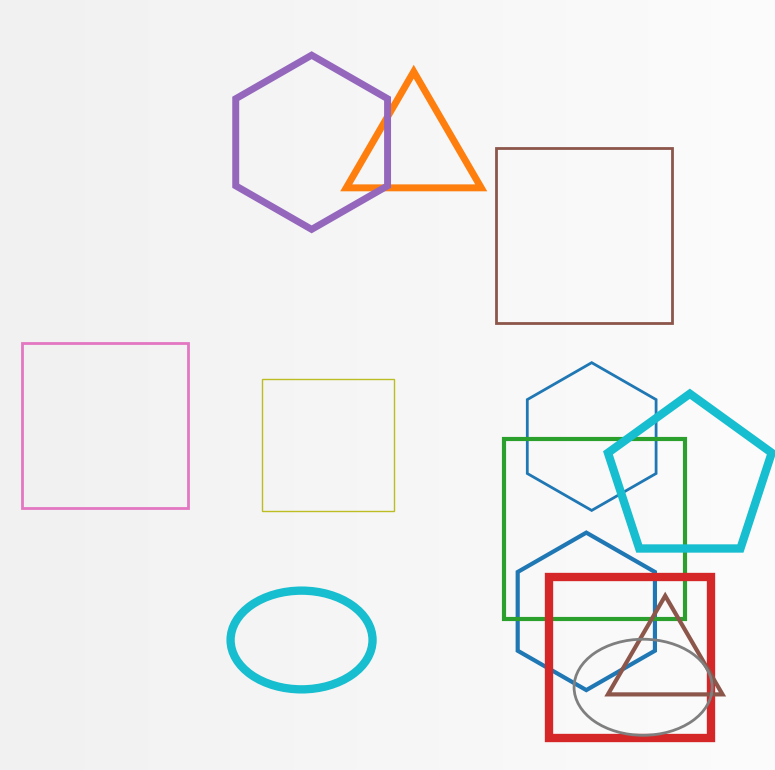[{"shape": "hexagon", "thickness": 1.5, "radius": 0.51, "center": [0.757, 0.206]}, {"shape": "hexagon", "thickness": 1, "radius": 0.48, "center": [0.763, 0.433]}, {"shape": "triangle", "thickness": 2.5, "radius": 0.5, "center": [0.534, 0.806]}, {"shape": "square", "thickness": 1.5, "radius": 0.58, "center": [0.767, 0.312]}, {"shape": "square", "thickness": 3, "radius": 0.52, "center": [0.813, 0.146]}, {"shape": "hexagon", "thickness": 2.5, "radius": 0.57, "center": [0.402, 0.815]}, {"shape": "triangle", "thickness": 1.5, "radius": 0.43, "center": [0.858, 0.141]}, {"shape": "square", "thickness": 1, "radius": 0.57, "center": [0.753, 0.694]}, {"shape": "square", "thickness": 1, "radius": 0.54, "center": [0.136, 0.448]}, {"shape": "oval", "thickness": 1, "radius": 0.45, "center": [0.83, 0.107]}, {"shape": "square", "thickness": 0.5, "radius": 0.43, "center": [0.423, 0.422]}, {"shape": "oval", "thickness": 3, "radius": 0.46, "center": [0.389, 0.169]}, {"shape": "pentagon", "thickness": 3, "radius": 0.56, "center": [0.89, 0.378]}]